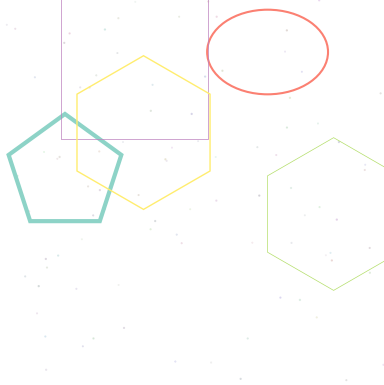[{"shape": "pentagon", "thickness": 3, "radius": 0.77, "center": [0.169, 0.55]}, {"shape": "oval", "thickness": 1.5, "radius": 0.79, "center": [0.695, 0.865]}, {"shape": "hexagon", "thickness": 0.5, "radius": 0.99, "center": [0.867, 0.444]}, {"shape": "square", "thickness": 0.5, "radius": 0.96, "center": [0.349, 0.83]}, {"shape": "hexagon", "thickness": 1, "radius": 1.0, "center": [0.373, 0.656]}]